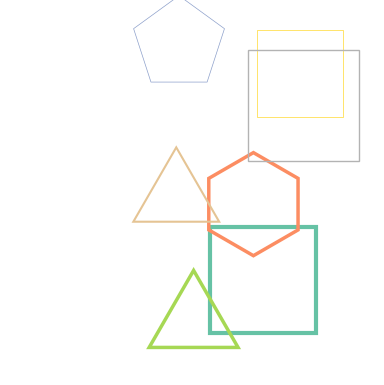[{"shape": "square", "thickness": 3, "radius": 0.69, "center": [0.683, 0.272]}, {"shape": "hexagon", "thickness": 2.5, "radius": 0.67, "center": [0.658, 0.47]}, {"shape": "pentagon", "thickness": 0.5, "radius": 0.62, "center": [0.465, 0.887]}, {"shape": "triangle", "thickness": 2.5, "radius": 0.67, "center": [0.503, 0.164]}, {"shape": "square", "thickness": 0.5, "radius": 0.56, "center": [0.779, 0.809]}, {"shape": "triangle", "thickness": 1.5, "radius": 0.64, "center": [0.458, 0.488]}, {"shape": "square", "thickness": 1, "radius": 0.72, "center": [0.789, 0.726]}]